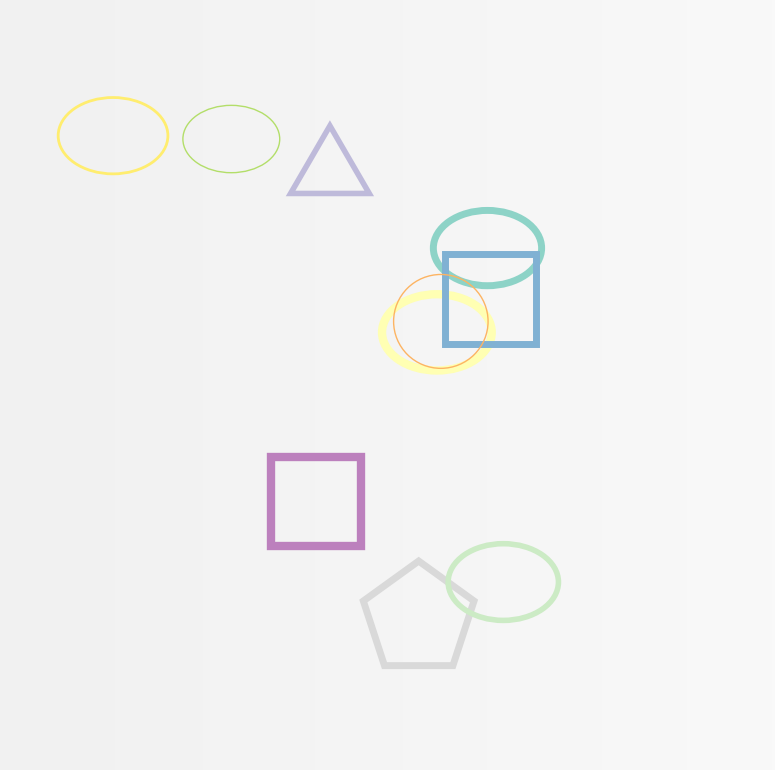[{"shape": "oval", "thickness": 2.5, "radius": 0.35, "center": [0.629, 0.678]}, {"shape": "oval", "thickness": 3, "radius": 0.35, "center": [0.564, 0.568]}, {"shape": "triangle", "thickness": 2, "radius": 0.29, "center": [0.426, 0.778]}, {"shape": "square", "thickness": 2.5, "radius": 0.29, "center": [0.633, 0.612]}, {"shape": "circle", "thickness": 0.5, "radius": 0.3, "center": [0.569, 0.583]}, {"shape": "oval", "thickness": 0.5, "radius": 0.31, "center": [0.298, 0.819]}, {"shape": "pentagon", "thickness": 2.5, "radius": 0.38, "center": [0.54, 0.196]}, {"shape": "square", "thickness": 3, "radius": 0.29, "center": [0.408, 0.349]}, {"shape": "oval", "thickness": 2, "radius": 0.36, "center": [0.649, 0.244]}, {"shape": "oval", "thickness": 1, "radius": 0.35, "center": [0.146, 0.824]}]